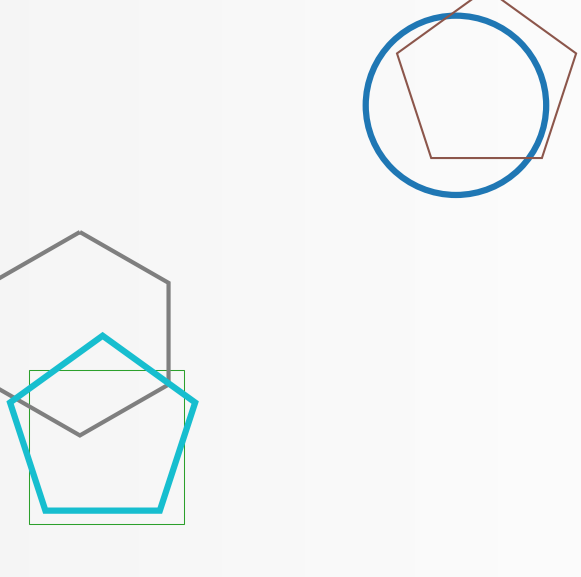[{"shape": "circle", "thickness": 3, "radius": 0.78, "center": [0.784, 0.817]}, {"shape": "square", "thickness": 0.5, "radius": 0.67, "center": [0.183, 0.225]}, {"shape": "pentagon", "thickness": 1, "radius": 0.81, "center": [0.837, 0.857]}, {"shape": "hexagon", "thickness": 2, "radius": 0.88, "center": [0.137, 0.421]}, {"shape": "pentagon", "thickness": 3, "radius": 0.84, "center": [0.177, 0.25]}]